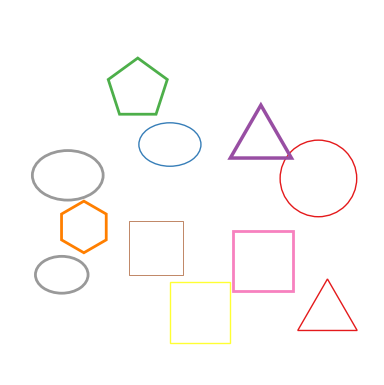[{"shape": "circle", "thickness": 1, "radius": 0.5, "center": [0.827, 0.537]}, {"shape": "triangle", "thickness": 1, "radius": 0.45, "center": [0.851, 0.186]}, {"shape": "oval", "thickness": 1, "radius": 0.4, "center": [0.441, 0.625]}, {"shape": "pentagon", "thickness": 2, "radius": 0.4, "center": [0.358, 0.769]}, {"shape": "triangle", "thickness": 2.5, "radius": 0.46, "center": [0.678, 0.635]}, {"shape": "hexagon", "thickness": 2, "radius": 0.34, "center": [0.218, 0.411]}, {"shape": "square", "thickness": 1, "radius": 0.39, "center": [0.52, 0.188]}, {"shape": "square", "thickness": 0.5, "radius": 0.35, "center": [0.405, 0.356]}, {"shape": "square", "thickness": 2, "radius": 0.39, "center": [0.683, 0.322]}, {"shape": "oval", "thickness": 2, "radius": 0.34, "center": [0.16, 0.286]}, {"shape": "oval", "thickness": 2, "radius": 0.46, "center": [0.176, 0.545]}]